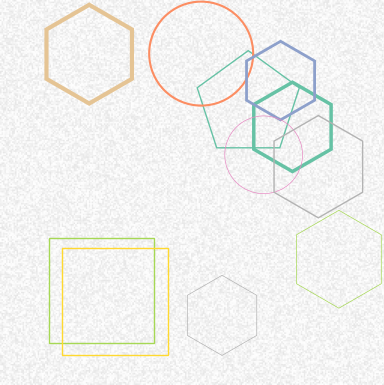[{"shape": "hexagon", "thickness": 2.5, "radius": 0.58, "center": [0.76, 0.67]}, {"shape": "pentagon", "thickness": 1, "radius": 0.7, "center": [0.645, 0.729]}, {"shape": "circle", "thickness": 1.5, "radius": 0.68, "center": [0.523, 0.861]}, {"shape": "hexagon", "thickness": 2, "radius": 0.51, "center": [0.729, 0.791]}, {"shape": "circle", "thickness": 0.5, "radius": 0.5, "center": [0.685, 0.598]}, {"shape": "hexagon", "thickness": 0.5, "radius": 0.64, "center": [0.88, 0.327]}, {"shape": "square", "thickness": 1, "radius": 0.68, "center": [0.263, 0.245]}, {"shape": "square", "thickness": 1, "radius": 0.69, "center": [0.299, 0.217]}, {"shape": "hexagon", "thickness": 3, "radius": 0.64, "center": [0.232, 0.859]}, {"shape": "hexagon", "thickness": 1, "radius": 0.66, "center": [0.827, 0.567]}, {"shape": "hexagon", "thickness": 0.5, "radius": 0.52, "center": [0.577, 0.181]}]